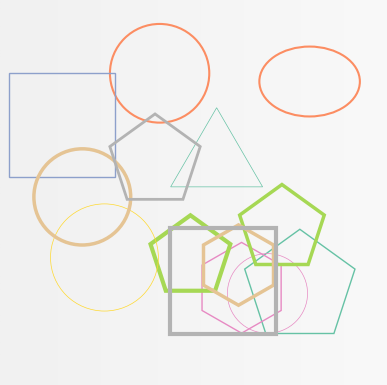[{"shape": "pentagon", "thickness": 1, "radius": 0.75, "center": [0.774, 0.255]}, {"shape": "triangle", "thickness": 0.5, "radius": 0.69, "center": [0.559, 0.583]}, {"shape": "circle", "thickness": 1.5, "radius": 0.64, "center": [0.412, 0.81]}, {"shape": "oval", "thickness": 1.5, "radius": 0.65, "center": [0.799, 0.788]}, {"shape": "square", "thickness": 1, "radius": 0.68, "center": [0.16, 0.675]}, {"shape": "circle", "thickness": 0.5, "radius": 0.52, "center": [0.69, 0.238]}, {"shape": "hexagon", "thickness": 1, "radius": 0.59, "center": [0.623, 0.252]}, {"shape": "pentagon", "thickness": 2.5, "radius": 0.57, "center": [0.728, 0.406]}, {"shape": "pentagon", "thickness": 3, "radius": 0.54, "center": [0.491, 0.332]}, {"shape": "circle", "thickness": 0.5, "radius": 0.7, "center": [0.27, 0.331]}, {"shape": "hexagon", "thickness": 2.5, "radius": 0.52, "center": [0.615, 0.311]}, {"shape": "circle", "thickness": 2.5, "radius": 0.62, "center": [0.212, 0.489]}, {"shape": "square", "thickness": 3, "radius": 0.69, "center": [0.576, 0.269]}, {"shape": "pentagon", "thickness": 2, "radius": 0.61, "center": [0.4, 0.581]}]